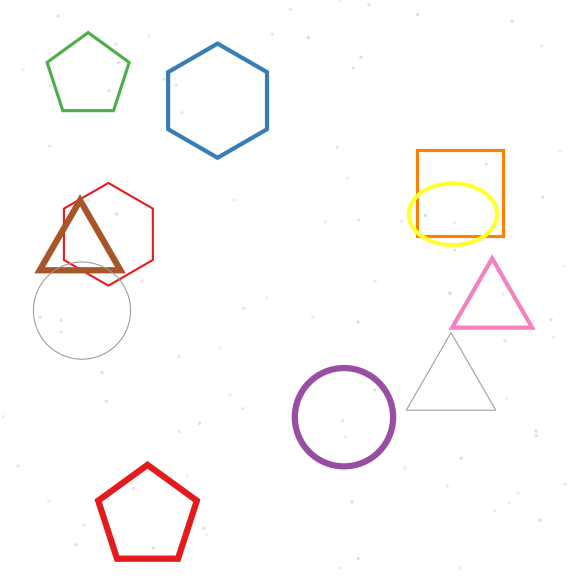[{"shape": "pentagon", "thickness": 3, "radius": 0.45, "center": [0.255, 0.104]}, {"shape": "hexagon", "thickness": 1, "radius": 0.44, "center": [0.188, 0.593]}, {"shape": "hexagon", "thickness": 2, "radius": 0.49, "center": [0.377, 0.825]}, {"shape": "pentagon", "thickness": 1.5, "radius": 0.37, "center": [0.153, 0.868]}, {"shape": "circle", "thickness": 3, "radius": 0.43, "center": [0.596, 0.277]}, {"shape": "square", "thickness": 1.5, "radius": 0.38, "center": [0.797, 0.665]}, {"shape": "oval", "thickness": 2, "radius": 0.38, "center": [0.784, 0.628]}, {"shape": "triangle", "thickness": 3, "radius": 0.4, "center": [0.139, 0.572]}, {"shape": "triangle", "thickness": 2, "radius": 0.4, "center": [0.852, 0.472]}, {"shape": "circle", "thickness": 0.5, "radius": 0.42, "center": [0.142, 0.461]}, {"shape": "triangle", "thickness": 0.5, "radius": 0.45, "center": [0.781, 0.334]}]